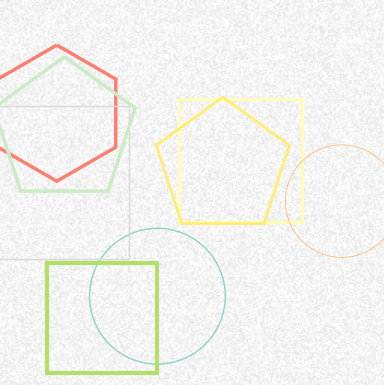[{"shape": "circle", "thickness": 1, "radius": 0.88, "center": [0.409, 0.231]}, {"shape": "square", "thickness": 2, "radius": 0.8, "center": [0.624, 0.583]}, {"shape": "hexagon", "thickness": 2.5, "radius": 0.88, "center": [0.148, 0.706]}, {"shape": "circle", "thickness": 0.5, "radius": 0.73, "center": [0.888, 0.478]}, {"shape": "square", "thickness": 3, "radius": 0.71, "center": [0.264, 0.174]}, {"shape": "square", "thickness": 1, "radius": 0.99, "center": [0.136, 0.526]}, {"shape": "pentagon", "thickness": 2.5, "radius": 0.97, "center": [0.167, 0.66]}, {"shape": "pentagon", "thickness": 2, "radius": 0.91, "center": [0.579, 0.566]}]